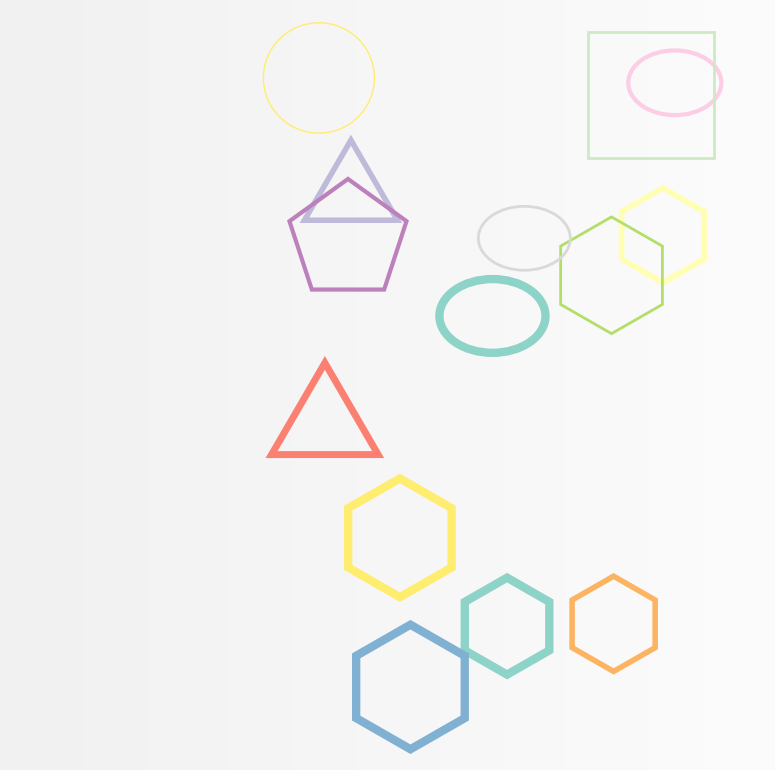[{"shape": "hexagon", "thickness": 3, "radius": 0.31, "center": [0.654, 0.187]}, {"shape": "oval", "thickness": 3, "radius": 0.34, "center": [0.635, 0.59]}, {"shape": "hexagon", "thickness": 2, "radius": 0.31, "center": [0.855, 0.694]}, {"shape": "triangle", "thickness": 2, "radius": 0.35, "center": [0.453, 0.749]}, {"shape": "triangle", "thickness": 2.5, "radius": 0.4, "center": [0.419, 0.449]}, {"shape": "hexagon", "thickness": 3, "radius": 0.4, "center": [0.53, 0.108]}, {"shape": "hexagon", "thickness": 2, "radius": 0.31, "center": [0.792, 0.19]}, {"shape": "hexagon", "thickness": 1, "radius": 0.38, "center": [0.789, 0.643]}, {"shape": "oval", "thickness": 1.5, "radius": 0.3, "center": [0.871, 0.893]}, {"shape": "oval", "thickness": 1, "radius": 0.3, "center": [0.677, 0.691]}, {"shape": "pentagon", "thickness": 1.5, "radius": 0.4, "center": [0.449, 0.688]}, {"shape": "square", "thickness": 1, "radius": 0.41, "center": [0.84, 0.877]}, {"shape": "hexagon", "thickness": 3, "radius": 0.39, "center": [0.516, 0.302]}, {"shape": "circle", "thickness": 0.5, "radius": 0.36, "center": [0.412, 0.899]}]